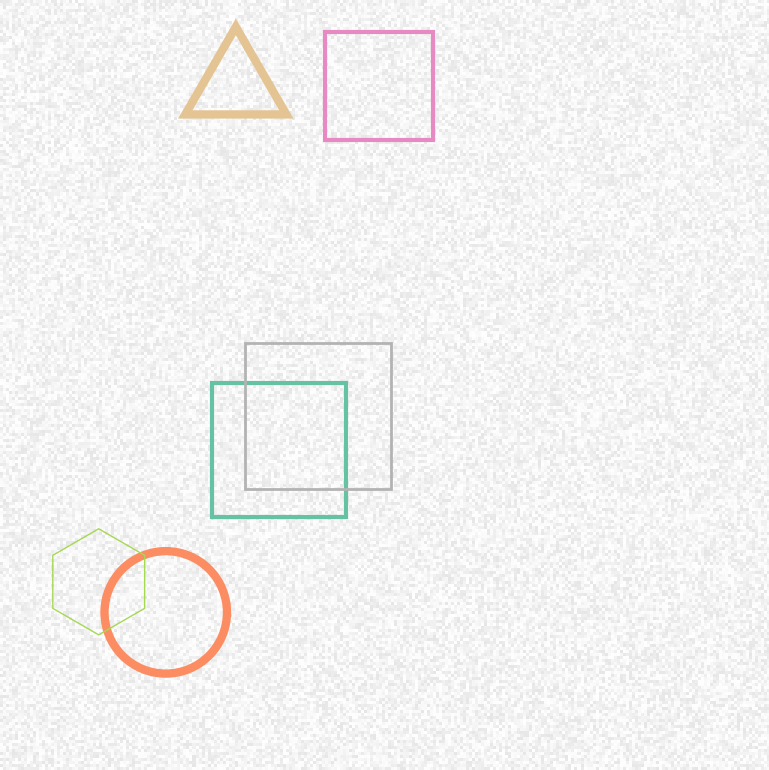[{"shape": "square", "thickness": 1.5, "radius": 0.44, "center": [0.362, 0.415]}, {"shape": "circle", "thickness": 3, "radius": 0.4, "center": [0.215, 0.205]}, {"shape": "square", "thickness": 1.5, "radius": 0.35, "center": [0.492, 0.889]}, {"shape": "hexagon", "thickness": 0.5, "radius": 0.34, "center": [0.128, 0.244]}, {"shape": "triangle", "thickness": 3, "radius": 0.38, "center": [0.306, 0.889]}, {"shape": "square", "thickness": 1, "radius": 0.48, "center": [0.413, 0.46]}]